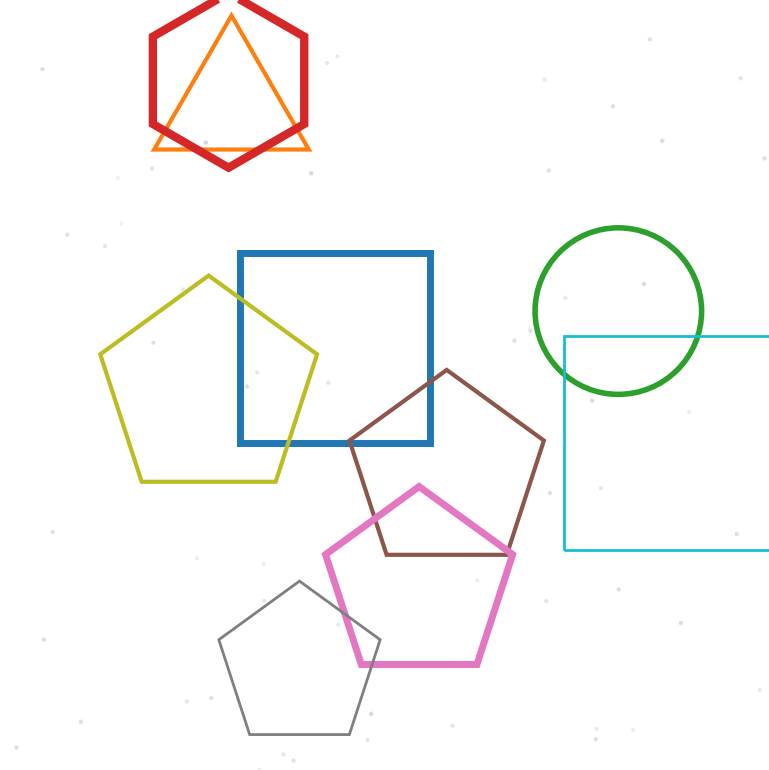[{"shape": "square", "thickness": 2.5, "radius": 0.62, "center": [0.435, 0.548]}, {"shape": "triangle", "thickness": 1.5, "radius": 0.58, "center": [0.301, 0.864]}, {"shape": "circle", "thickness": 2, "radius": 0.54, "center": [0.803, 0.596]}, {"shape": "hexagon", "thickness": 3, "radius": 0.57, "center": [0.297, 0.896]}, {"shape": "pentagon", "thickness": 1.5, "radius": 0.66, "center": [0.58, 0.387]}, {"shape": "pentagon", "thickness": 2.5, "radius": 0.64, "center": [0.544, 0.24]}, {"shape": "pentagon", "thickness": 1, "radius": 0.55, "center": [0.389, 0.135]}, {"shape": "pentagon", "thickness": 1.5, "radius": 0.74, "center": [0.271, 0.494]}, {"shape": "square", "thickness": 1, "radius": 0.7, "center": [0.872, 0.425]}]